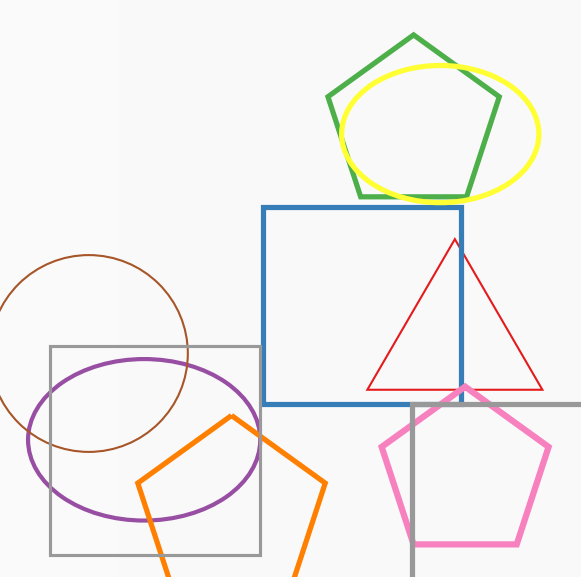[{"shape": "triangle", "thickness": 1, "radius": 0.87, "center": [0.783, 0.411]}, {"shape": "square", "thickness": 2.5, "radius": 0.85, "center": [0.623, 0.47]}, {"shape": "pentagon", "thickness": 2.5, "radius": 0.77, "center": [0.712, 0.784]}, {"shape": "oval", "thickness": 2, "radius": 1.0, "center": [0.248, 0.238]}, {"shape": "pentagon", "thickness": 2.5, "radius": 0.85, "center": [0.398, 0.11]}, {"shape": "oval", "thickness": 2.5, "radius": 0.85, "center": [0.757, 0.767]}, {"shape": "circle", "thickness": 1, "radius": 0.85, "center": [0.153, 0.387]}, {"shape": "pentagon", "thickness": 3, "radius": 0.75, "center": [0.8, 0.179]}, {"shape": "square", "thickness": 1.5, "radius": 0.91, "center": [0.266, 0.219]}, {"shape": "square", "thickness": 2.5, "radius": 0.88, "center": [0.884, 0.125]}]